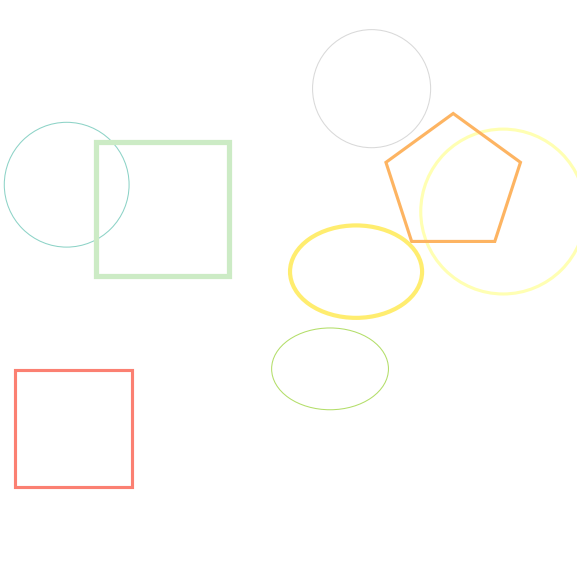[{"shape": "circle", "thickness": 0.5, "radius": 0.54, "center": [0.115, 0.679]}, {"shape": "circle", "thickness": 1.5, "radius": 0.71, "center": [0.871, 0.633]}, {"shape": "square", "thickness": 1.5, "radius": 0.51, "center": [0.127, 0.256]}, {"shape": "pentagon", "thickness": 1.5, "radius": 0.61, "center": [0.785, 0.68]}, {"shape": "oval", "thickness": 0.5, "radius": 0.51, "center": [0.572, 0.36]}, {"shape": "circle", "thickness": 0.5, "radius": 0.51, "center": [0.643, 0.846]}, {"shape": "square", "thickness": 2.5, "radius": 0.58, "center": [0.281, 0.637]}, {"shape": "oval", "thickness": 2, "radius": 0.57, "center": [0.617, 0.529]}]